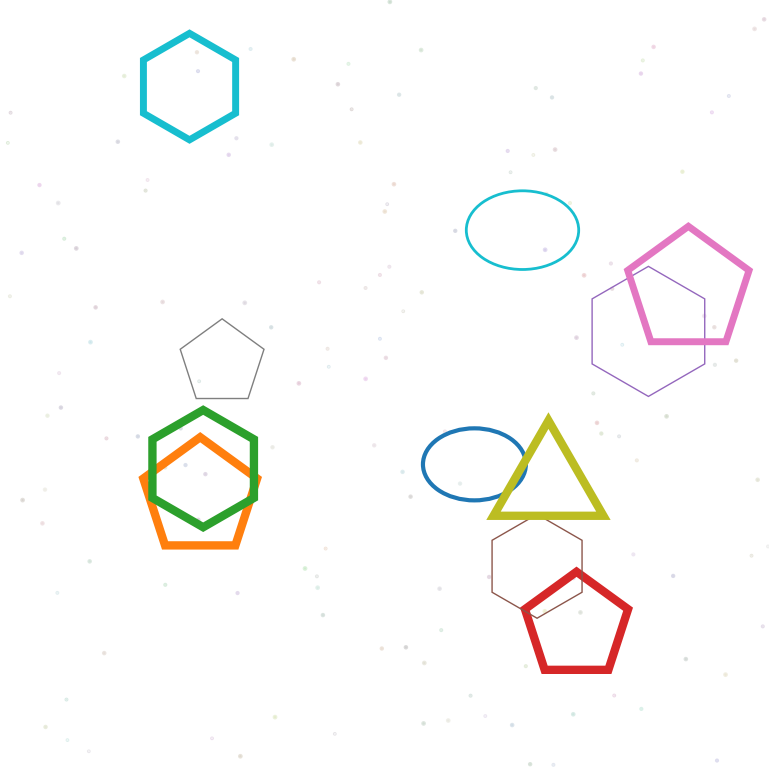[{"shape": "oval", "thickness": 1.5, "radius": 0.33, "center": [0.616, 0.397]}, {"shape": "pentagon", "thickness": 3, "radius": 0.39, "center": [0.26, 0.355]}, {"shape": "hexagon", "thickness": 3, "radius": 0.38, "center": [0.264, 0.391]}, {"shape": "pentagon", "thickness": 3, "radius": 0.35, "center": [0.749, 0.187]}, {"shape": "hexagon", "thickness": 0.5, "radius": 0.42, "center": [0.842, 0.57]}, {"shape": "hexagon", "thickness": 0.5, "radius": 0.34, "center": [0.697, 0.265]}, {"shape": "pentagon", "thickness": 2.5, "radius": 0.41, "center": [0.894, 0.623]}, {"shape": "pentagon", "thickness": 0.5, "radius": 0.29, "center": [0.288, 0.529]}, {"shape": "triangle", "thickness": 3, "radius": 0.41, "center": [0.712, 0.371]}, {"shape": "hexagon", "thickness": 2.5, "radius": 0.35, "center": [0.246, 0.888]}, {"shape": "oval", "thickness": 1, "radius": 0.36, "center": [0.679, 0.701]}]